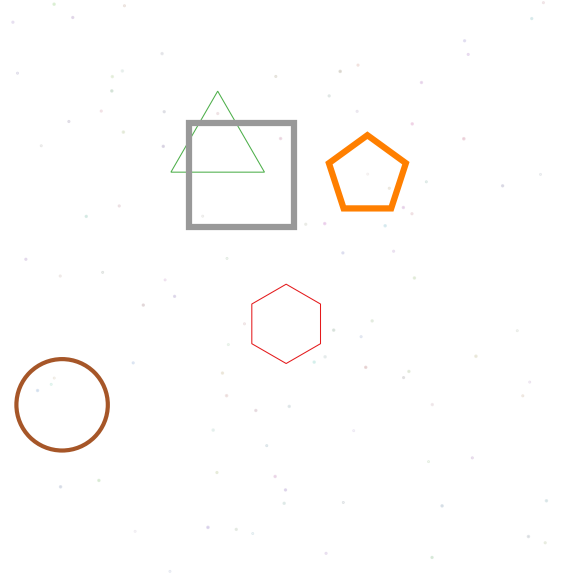[{"shape": "hexagon", "thickness": 0.5, "radius": 0.34, "center": [0.496, 0.438]}, {"shape": "triangle", "thickness": 0.5, "radius": 0.47, "center": [0.377, 0.748]}, {"shape": "pentagon", "thickness": 3, "radius": 0.35, "center": [0.636, 0.695]}, {"shape": "circle", "thickness": 2, "radius": 0.4, "center": [0.108, 0.298]}, {"shape": "square", "thickness": 3, "radius": 0.45, "center": [0.418, 0.696]}]